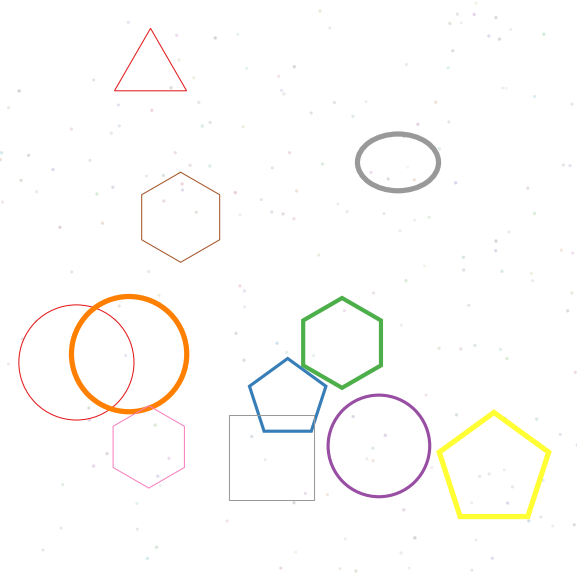[{"shape": "circle", "thickness": 0.5, "radius": 0.5, "center": [0.132, 0.372]}, {"shape": "triangle", "thickness": 0.5, "radius": 0.36, "center": [0.261, 0.878]}, {"shape": "pentagon", "thickness": 1.5, "radius": 0.35, "center": [0.498, 0.309]}, {"shape": "hexagon", "thickness": 2, "radius": 0.39, "center": [0.592, 0.405]}, {"shape": "circle", "thickness": 1.5, "radius": 0.44, "center": [0.656, 0.227]}, {"shape": "circle", "thickness": 2.5, "radius": 0.5, "center": [0.224, 0.386]}, {"shape": "pentagon", "thickness": 2.5, "radius": 0.5, "center": [0.855, 0.185]}, {"shape": "hexagon", "thickness": 0.5, "radius": 0.39, "center": [0.313, 0.623]}, {"shape": "hexagon", "thickness": 0.5, "radius": 0.36, "center": [0.258, 0.225]}, {"shape": "oval", "thickness": 2.5, "radius": 0.35, "center": [0.689, 0.718]}, {"shape": "square", "thickness": 0.5, "radius": 0.37, "center": [0.471, 0.207]}]